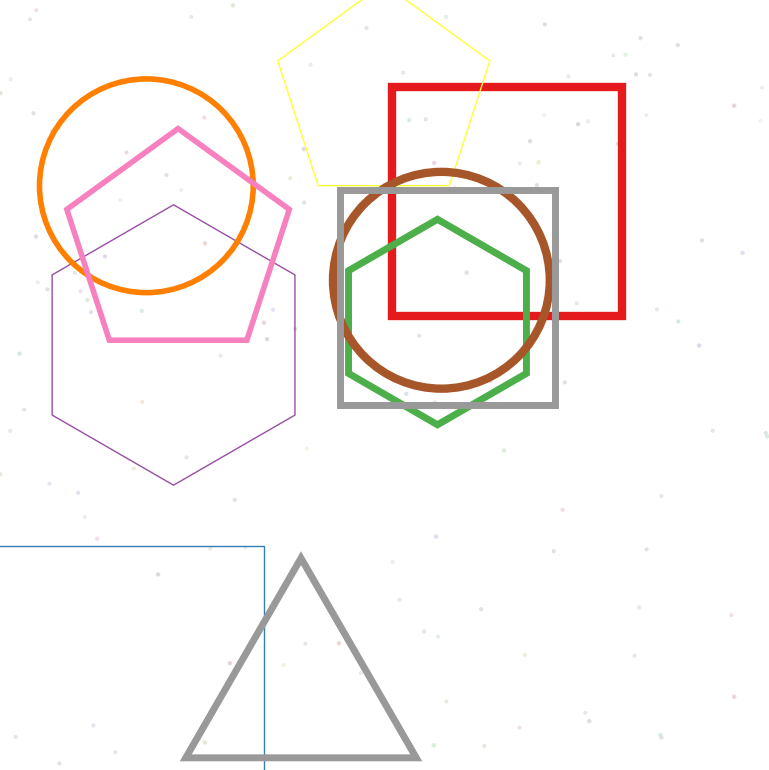[{"shape": "square", "thickness": 3, "radius": 0.74, "center": [0.658, 0.738]}, {"shape": "square", "thickness": 0.5, "radius": 0.92, "center": [0.159, 0.107]}, {"shape": "hexagon", "thickness": 2.5, "radius": 0.67, "center": [0.568, 0.582]}, {"shape": "hexagon", "thickness": 0.5, "radius": 0.91, "center": [0.225, 0.552]}, {"shape": "circle", "thickness": 2, "radius": 0.69, "center": [0.19, 0.759]}, {"shape": "pentagon", "thickness": 0.5, "radius": 0.72, "center": [0.498, 0.876]}, {"shape": "circle", "thickness": 3, "radius": 0.7, "center": [0.573, 0.636]}, {"shape": "pentagon", "thickness": 2, "radius": 0.76, "center": [0.231, 0.681]}, {"shape": "square", "thickness": 2.5, "radius": 0.7, "center": [0.581, 0.614]}, {"shape": "triangle", "thickness": 2.5, "radius": 0.86, "center": [0.391, 0.102]}]